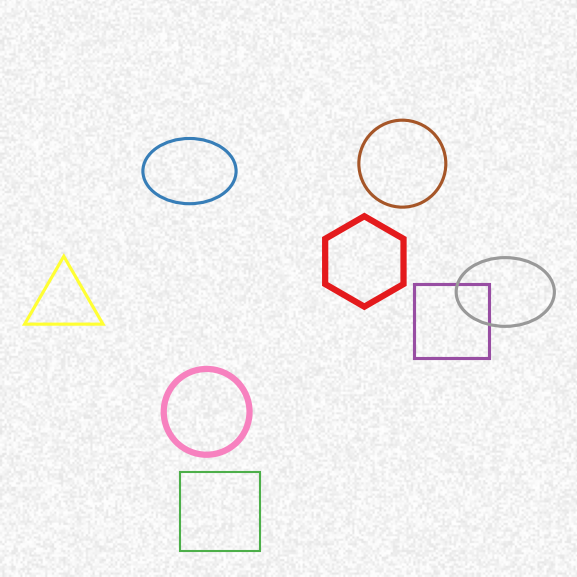[{"shape": "hexagon", "thickness": 3, "radius": 0.39, "center": [0.631, 0.546]}, {"shape": "oval", "thickness": 1.5, "radius": 0.4, "center": [0.328, 0.703]}, {"shape": "square", "thickness": 1, "radius": 0.34, "center": [0.381, 0.113]}, {"shape": "square", "thickness": 1.5, "radius": 0.32, "center": [0.781, 0.443]}, {"shape": "triangle", "thickness": 1.5, "radius": 0.39, "center": [0.11, 0.477]}, {"shape": "circle", "thickness": 1.5, "radius": 0.38, "center": [0.697, 0.716]}, {"shape": "circle", "thickness": 3, "radius": 0.37, "center": [0.358, 0.286]}, {"shape": "oval", "thickness": 1.5, "radius": 0.43, "center": [0.875, 0.494]}]